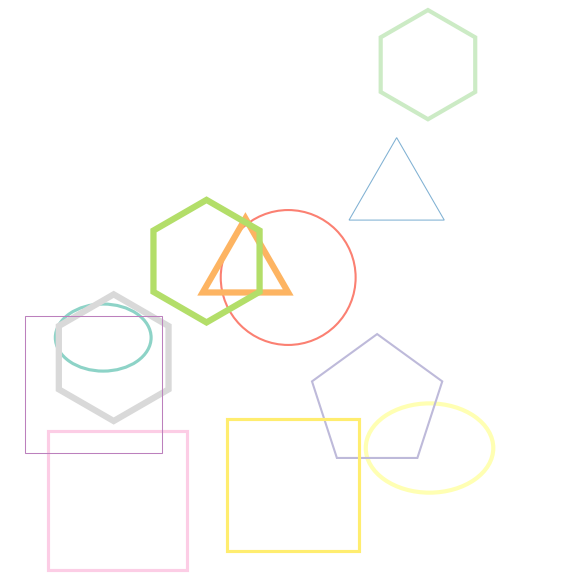[{"shape": "oval", "thickness": 1.5, "radius": 0.41, "center": [0.179, 0.415]}, {"shape": "oval", "thickness": 2, "radius": 0.55, "center": [0.744, 0.223]}, {"shape": "pentagon", "thickness": 1, "radius": 0.59, "center": [0.653, 0.302]}, {"shape": "circle", "thickness": 1, "radius": 0.58, "center": [0.499, 0.519]}, {"shape": "triangle", "thickness": 0.5, "radius": 0.48, "center": [0.687, 0.666]}, {"shape": "triangle", "thickness": 3, "radius": 0.43, "center": [0.425, 0.535]}, {"shape": "hexagon", "thickness": 3, "radius": 0.53, "center": [0.358, 0.547]}, {"shape": "square", "thickness": 1.5, "radius": 0.6, "center": [0.203, 0.133]}, {"shape": "hexagon", "thickness": 3, "radius": 0.55, "center": [0.197, 0.38]}, {"shape": "square", "thickness": 0.5, "radius": 0.6, "center": [0.162, 0.334]}, {"shape": "hexagon", "thickness": 2, "radius": 0.47, "center": [0.741, 0.887]}, {"shape": "square", "thickness": 1.5, "radius": 0.57, "center": [0.507, 0.16]}]